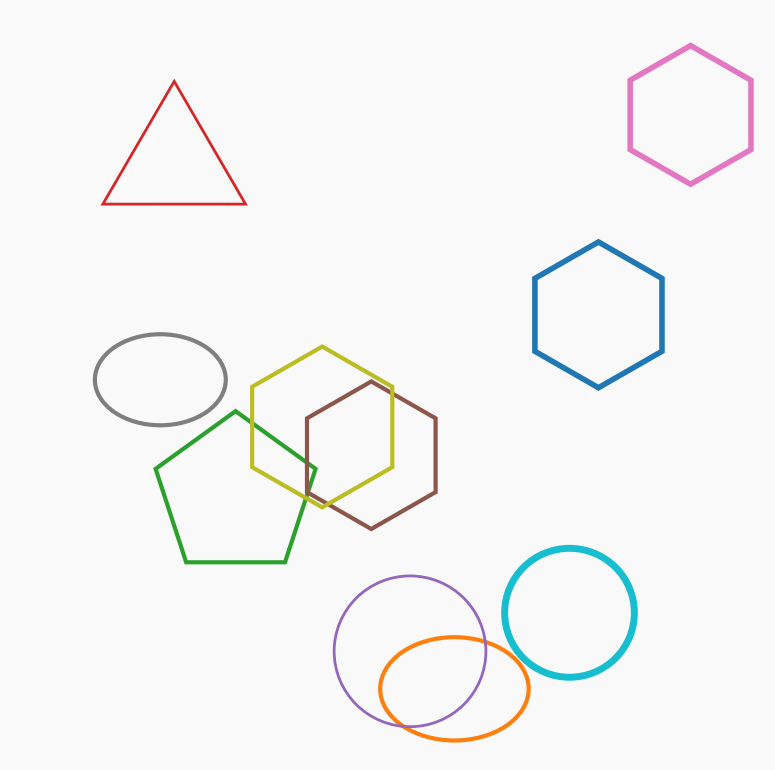[{"shape": "hexagon", "thickness": 2, "radius": 0.47, "center": [0.772, 0.591]}, {"shape": "oval", "thickness": 1.5, "radius": 0.48, "center": [0.586, 0.105]}, {"shape": "pentagon", "thickness": 1.5, "radius": 0.54, "center": [0.304, 0.358]}, {"shape": "triangle", "thickness": 1, "radius": 0.53, "center": [0.225, 0.788]}, {"shape": "circle", "thickness": 1, "radius": 0.49, "center": [0.529, 0.154]}, {"shape": "hexagon", "thickness": 1.5, "radius": 0.48, "center": [0.479, 0.409]}, {"shape": "hexagon", "thickness": 2, "radius": 0.45, "center": [0.891, 0.851]}, {"shape": "oval", "thickness": 1.5, "radius": 0.42, "center": [0.207, 0.507]}, {"shape": "hexagon", "thickness": 1.5, "radius": 0.52, "center": [0.416, 0.446]}, {"shape": "circle", "thickness": 2.5, "radius": 0.42, "center": [0.735, 0.204]}]